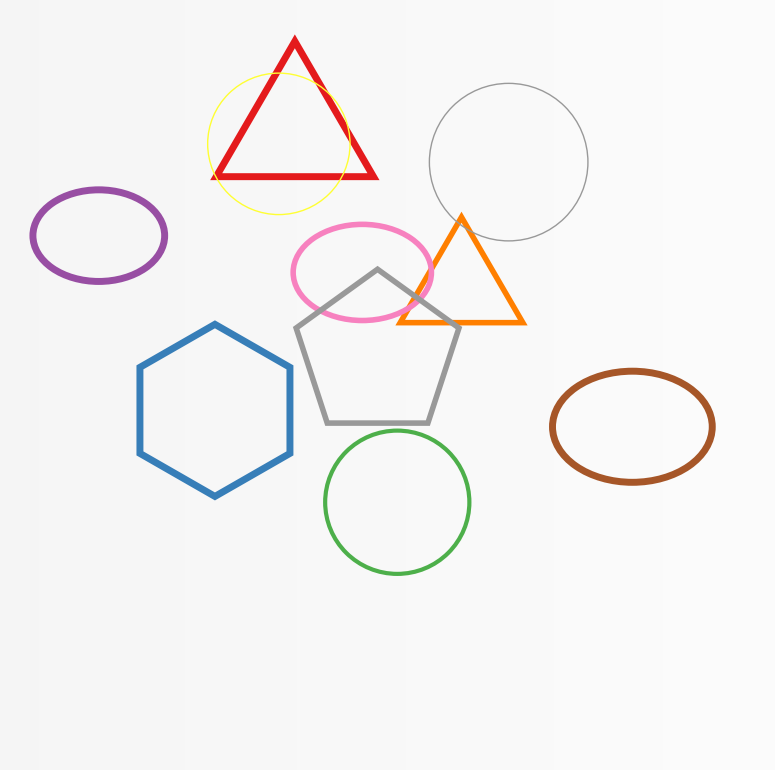[{"shape": "triangle", "thickness": 2.5, "radius": 0.59, "center": [0.38, 0.829]}, {"shape": "hexagon", "thickness": 2.5, "radius": 0.56, "center": [0.277, 0.467]}, {"shape": "circle", "thickness": 1.5, "radius": 0.47, "center": [0.513, 0.348]}, {"shape": "oval", "thickness": 2.5, "radius": 0.42, "center": [0.127, 0.694]}, {"shape": "triangle", "thickness": 2, "radius": 0.46, "center": [0.595, 0.627]}, {"shape": "circle", "thickness": 0.5, "radius": 0.46, "center": [0.36, 0.813]}, {"shape": "oval", "thickness": 2.5, "radius": 0.52, "center": [0.816, 0.446]}, {"shape": "oval", "thickness": 2, "radius": 0.45, "center": [0.467, 0.646]}, {"shape": "circle", "thickness": 0.5, "radius": 0.51, "center": [0.656, 0.789]}, {"shape": "pentagon", "thickness": 2, "radius": 0.55, "center": [0.487, 0.54]}]